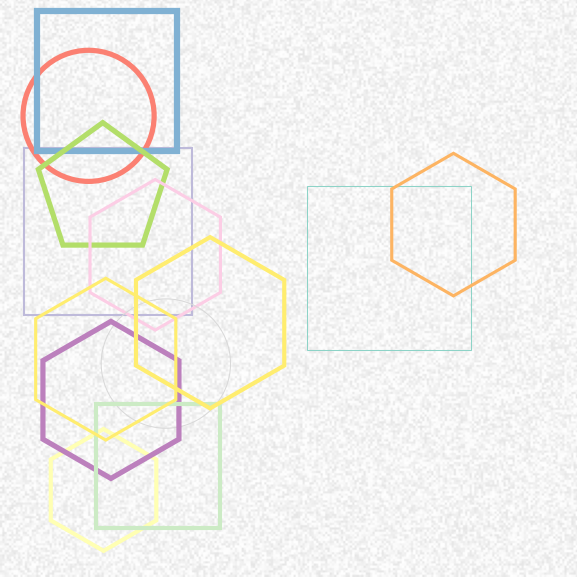[{"shape": "square", "thickness": 0.5, "radius": 0.71, "center": [0.674, 0.536]}, {"shape": "hexagon", "thickness": 2, "radius": 0.53, "center": [0.179, 0.151]}, {"shape": "square", "thickness": 1, "radius": 0.72, "center": [0.187, 0.598]}, {"shape": "circle", "thickness": 2.5, "radius": 0.57, "center": [0.153, 0.799]}, {"shape": "square", "thickness": 3, "radius": 0.6, "center": [0.186, 0.859]}, {"shape": "hexagon", "thickness": 1.5, "radius": 0.62, "center": [0.785, 0.61]}, {"shape": "pentagon", "thickness": 2.5, "radius": 0.59, "center": [0.178, 0.67]}, {"shape": "hexagon", "thickness": 1.5, "radius": 0.65, "center": [0.269, 0.558]}, {"shape": "circle", "thickness": 0.5, "radius": 0.56, "center": [0.287, 0.37]}, {"shape": "hexagon", "thickness": 2.5, "radius": 0.68, "center": [0.192, 0.307]}, {"shape": "square", "thickness": 2, "radius": 0.54, "center": [0.273, 0.192]}, {"shape": "hexagon", "thickness": 2, "radius": 0.74, "center": [0.364, 0.44]}, {"shape": "hexagon", "thickness": 1.5, "radius": 0.7, "center": [0.183, 0.377]}]